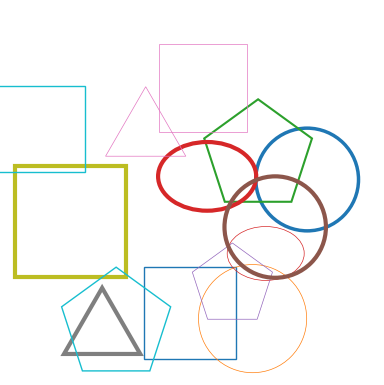[{"shape": "square", "thickness": 1, "radius": 0.6, "center": [0.493, 0.187]}, {"shape": "circle", "thickness": 2.5, "radius": 0.67, "center": [0.798, 0.534]}, {"shape": "circle", "thickness": 0.5, "radius": 0.7, "center": [0.656, 0.172]}, {"shape": "pentagon", "thickness": 1.5, "radius": 0.74, "center": [0.67, 0.595]}, {"shape": "oval", "thickness": 3, "radius": 0.64, "center": [0.538, 0.542]}, {"shape": "oval", "thickness": 0.5, "radius": 0.5, "center": [0.69, 0.342]}, {"shape": "pentagon", "thickness": 0.5, "radius": 0.55, "center": [0.604, 0.259]}, {"shape": "circle", "thickness": 3, "radius": 0.66, "center": [0.715, 0.41]}, {"shape": "square", "thickness": 0.5, "radius": 0.57, "center": [0.527, 0.771]}, {"shape": "triangle", "thickness": 0.5, "radius": 0.6, "center": [0.378, 0.654]}, {"shape": "triangle", "thickness": 3, "radius": 0.57, "center": [0.265, 0.138]}, {"shape": "square", "thickness": 3, "radius": 0.72, "center": [0.183, 0.424]}, {"shape": "square", "thickness": 1, "radius": 0.56, "center": [0.109, 0.665]}, {"shape": "pentagon", "thickness": 1, "radius": 0.74, "center": [0.302, 0.157]}]